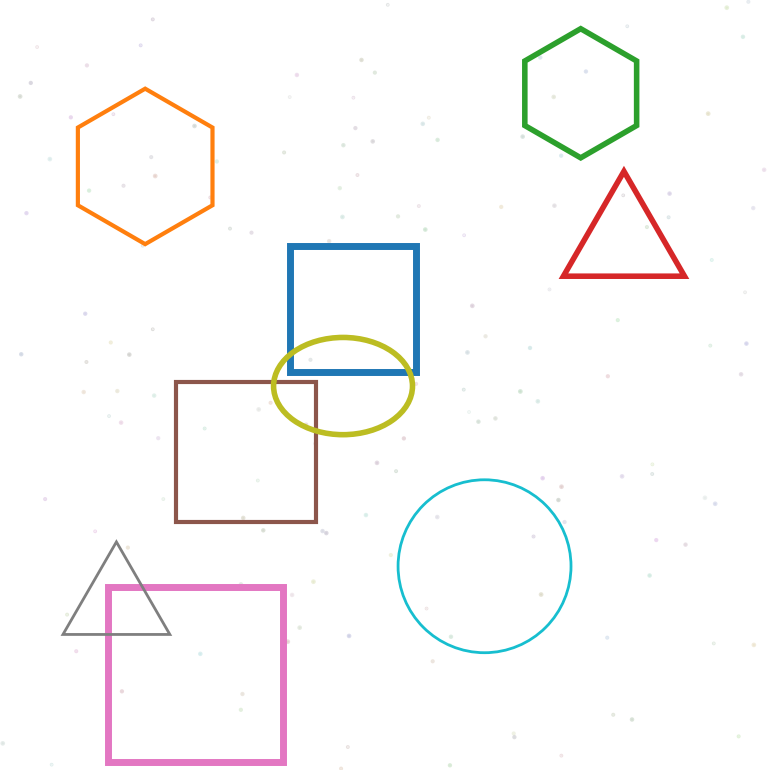[{"shape": "square", "thickness": 2.5, "radius": 0.41, "center": [0.458, 0.598]}, {"shape": "hexagon", "thickness": 1.5, "radius": 0.5, "center": [0.189, 0.784]}, {"shape": "hexagon", "thickness": 2, "radius": 0.42, "center": [0.754, 0.879]}, {"shape": "triangle", "thickness": 2, "radius": 0.45, "center": [0.81, 0.687]}, {"shape": "square", "thickness": 1.5, "radius": 0.45, "center": [0.319, 0.413]}, {"shape": "square", "thickness": 2.5, "radius": 0.57, "center": [0.254, 0.124]}, {"shape": "triangle", "thickness": 1, "radius": 0.4, "center": [0.151, 0.216]}, {"shape": "oval", "thickness": 2, "radius": 0.45, "center": [0.445, 0.499]}, {"shape": "circle", "thickness": 1, "radius": 0.56, "center": [0.629, 0.265]}]